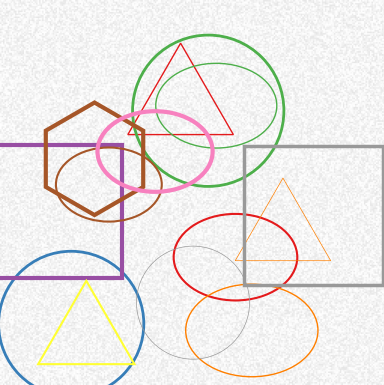[{"shape": "oval", "thickness": 1.5, "radius": 0.8, "center": [0.612, 0.332]}, {"shape": "triangle", "thickness": 1, "radius": 0.79, "center": [0.469, 0.73]}, {"shape": "circle", "thickness": 2, "radius": 0.94, "center": [0.185, 0.159]}, {"shape": "oval", "thickness": 1, "radius": 0.79, "center": [0.562, 0.726]}, {"shape": "circle", "thickness": 2, "radius": 0.98, "center": [0.541, 0.712]}, {"shape": "square", "thickness": 3, "radius": 0.86, "center": [0.146, 0.451]}, {"shape": "oval", "thickness": 1, "radius": 0.86, "center": [0.654, 0.142]}, {"shape": "triangle", "thickness": 0.5, "radius": 0.72, "center": [0.735, 0.394]}, {"shape": "triangle", "thickness": 1.5, "radius": 0.72, "center": [0.224, 0.126]}, {"shape": "hexagon", "thickness": 3, "radius": 0.73, "center": [0.245, 0.588]}, {"shape": "oval", "thickness": 1.5, "radius": 0.69, "center": [0.283, 0.521]}, {"shape": "oval", "thickness": 3, "radius": 0.75, "center": [0.403, 0.606]}, {"shape": "square", "thickness": 2.5, "radius": 0.9, "center": [0.815, 0.44]}, {"shape": "circle", "thickness": 0.5, "radius": 0.73, "center": [0.501, 0.214]}]